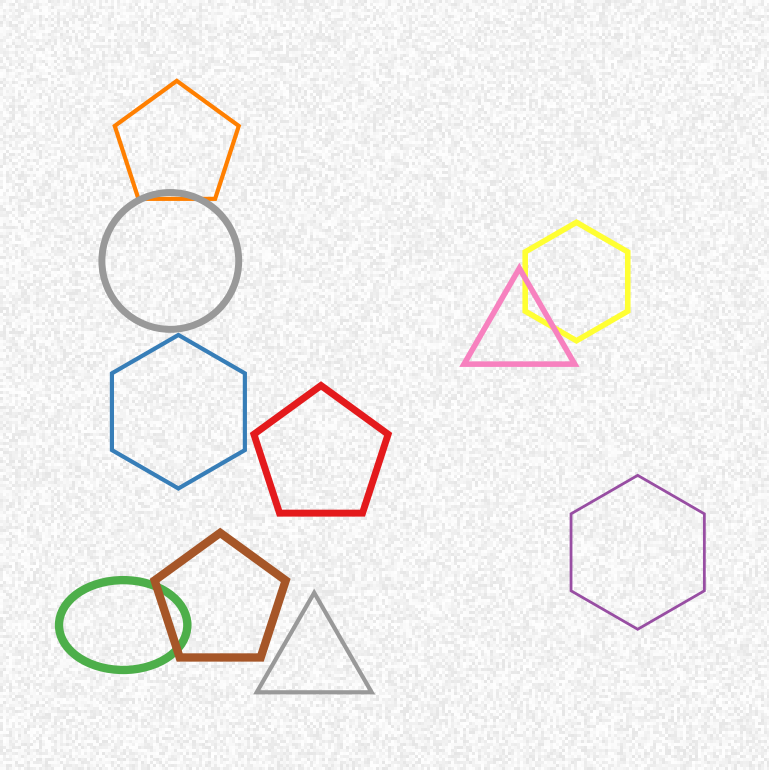[{"shape": "pentagon", "thickness": 2.5, "radius": 0.46, "center": [0.417, 0.408]}, {"shape": "hexagon", "thickness": 1.5, "radius": 0.5, "center": [0.232, 0.465]}, {"shape": "oval", "thickness": 3, "radius": 0.42, "center": [0.16, 0.188]}, {"shape": "hexagon", "thickness": 1, "radius": 0.5, "center": [0.828, 0.283]}, {"shape": "pentagon", "thickness": 1.5, "radius": 0.42, "center": [0.23, 0.81]}, {"shape": "hexagon", "thickness": 2, "radius": 0.38, "center": [0.749, 0.634]}, {"shape": "pentagon", "thickness": 3, "radius": 0.45, "center": [0.286, 0.219]}, {"shape": "triangle", "thickness": 2, "radius": 0.42, "center": [0.675, 0.569]}, {"shape": "triangle", "thickness": 1.5, "radius": 0.43, "center": [0.408, 0.144]}, {"shape": "circle", "thickness": 2.5, "radius": 0.44, "center": [0.221, 0.661]}]